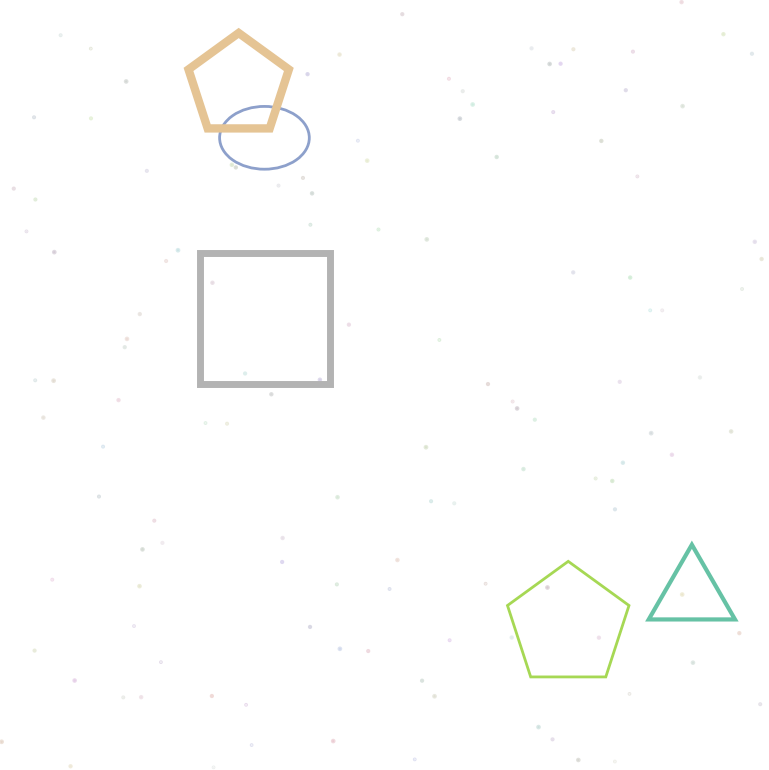[{"shape": "triangle", "thickness": 1.5, "radius": 0.32, "center": [0.899, 0.228]}, {"shape": "oval", "thickness": 1, "radius": 0.29, "center": [0.343, 0.821]}, {"shape": "pentagon", "thickness": 1, "radius": 0.41, "center": [0.738, 0.188]}, {"shape": "pentagon", "thickness": 3, "radius": 0.34, "center": [0.31, 0.889]}, {"shape": "square", "thickness": 2.5, "radius": 0.42, "center": [0.344, 0.587]}]